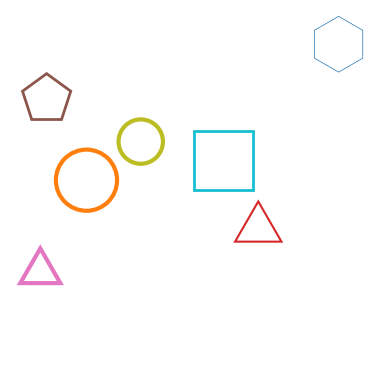[{"shape": "hexagon", "thickness": 0.5, "radius": 0.36, "center": [0.88, 0.885]}, {"shape": "circle", "thickness": 3, "radius": 0.4, "center": [0.225, 0.532]}, {"shape": "triangle", "thickness": 1.5, "radius": 0.35, "center": [0.671, 0.407]}, {"shape": "pentagon", "thickness": 2, "radius": 0.33, "center": [0.121, 0.743]}, {"shape": "triangle", "thickness": 3, "radius": 0.3, "center": [0.105, 0.295]}, {"shape": "circle", "thickness": 3, "radius": 0.29, "center": [0.366, 0.632]}, {"shape": "square", "thickness": 2, "radius": 0.38, "center": [0.581, 0.583]}]